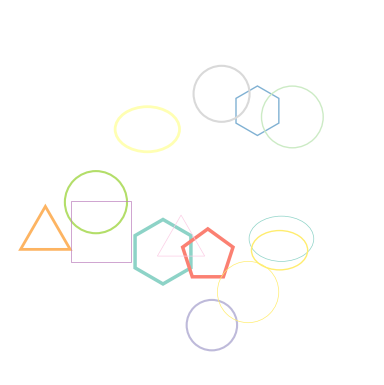[{"shape": "hexagon", "thickness": 2.5, "radius": 0.42, "center": [0.423, 0.346]}, {"shape": "oval", "thickness": 0.5, "radius": 0.42, "center": [0.731, 0.38]}, {"shape": "oval", "thickness": 2, "radius": 0.42, "center": [0.383, 0.664]}, {"shape": "circle", "thickness": 1.5, "radius": 0.33, "center": [0.55, 0.156]}, {"shape": "pentagon", "thickness": 2.5, "radius": 0.34, "center": [0.54, 0.337]}, {"shape": "hexagon", "thickness": 1, "radius": 0.32, "center": [0.669, 0.712]}, {"shape": "triangle", "thickness": 2, "radius": 0.37, "center": [0.118, 0.389]}, {"shape": "circle", "thickness": 1.5, "radius": 0.4, "center": [0.249, 0.475]}, {"shape": "triangle", "thickness": 0.5, "radius": 0.36, "center": [0.47, 0.37]}, {"shape": "circle", "thickness": 1.5, "radius": 0.36, "center": [0.576, 0.756]}, {"shape": "square", "thickness": 0.5, "radius": 0.39, "center": [0.262, 0.398]}, {"shape": "circle", "thickness": 1, "radius": 0.4, "center": [0.759, 0.696]}, {"shape": "circle", "thickness": 0.5, "radius": 0.4, "center": [0.644, 0.242]}, {"shape": "oval", "thickness": 1, "radius": 0.36, "center": [0.726, 0.35]}]